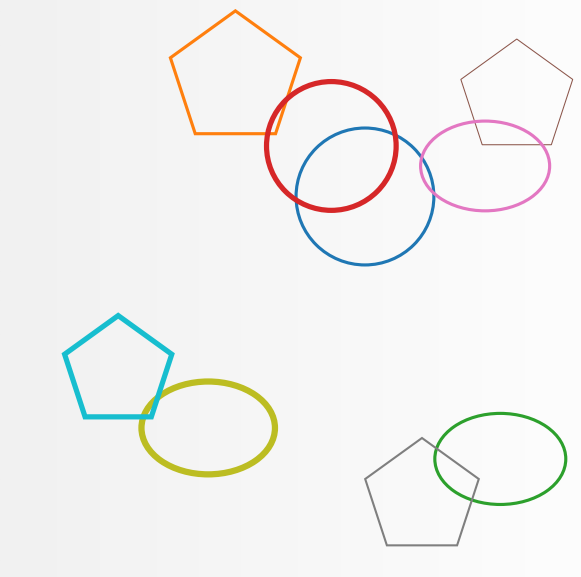[{"shape": "circle", "thickness": 1.5, "radius": 0.59, "center": [0.628, 0.659]}, {"shape": "pentagon", "thickness": 1.5, "radius": 0.59, "center": [0.405, 0.863]}, {"shape": "oval", "thickness": 1.5, "radius": 0.56, "center": [0.861, 0.204]}, {"shape": "circle", "thickness": 2.5, "radius": 0.56, "center": [0.57, 0.746]}, {"shape": "pentagon", "thickness": 0.5, "radius": 0.51, "center": [0.889, 0.83]}, {"shape": "oval", "thickness": 1.5, "radius": 0.56, "center": [0.835, 0.712]}, {"shape": "pentagon", "thickness": 1, "radius": 0.51, "center": [0.726, 0.138]}, {"shape": "oval", "thickness": 3, "radius": 0.57, "center": [0.358, 0.258]}, {"shape": "pentagon", "thickness": 2.5, "radius": 0.48, "center": [0.203, 0.356]}]